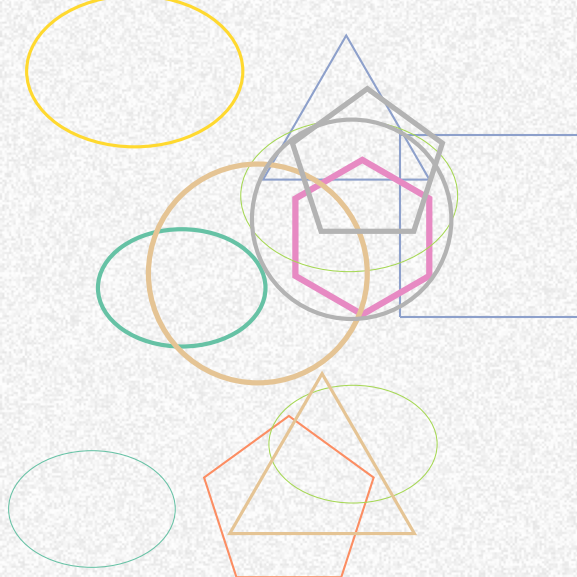[{"shape": "oval", "thickness": 0.5, "radius": 0.72, "center": [0.159, 0.118]}, {"shape": "oval", "thickness": 2, "radius": 0.73, "center": [0.315, 0.501]}, {"shape": "pentagon", "thickness": 1, "radius": 0.77, "center": [0.5, 0.124]}, {"shape": "triangle", "thickness": 1, "radius": 0.83, "center": [0.6, 0.771]}, {"shape": "square", "thickness": 1, "radius": 0.79, "center": [0.851, 0.608]}, {"shape": "hexagon", "thickness": 3, "radius": 0.67, "center": [0.627, 0.588]}, {"shape": "oval", "thickness": 0.5, "radius": 0.73, "center": [0.611, 0.23]}, {"shape": "oval", "thickness": 0.5, "radius": 0.94, "center": [0.605, 0.66]}, {"shape": "oval", "thickness": 1.5, "radius": 0.94, "center": [0.233, 0.876]}, {"shape": "circle", "thickness": 2.5, "radius": 0.95, "center": [0.446, 0.526]}, {"shape": "triangle", "thickness": 1.5, "radius": 0.92, "center": [0.558, 0.167]}, {"shape": "pentagon", "thickness": 2.5, "radius": 0.68, "center": [0.636, 0.709]}, {"shape": "circle", "thickness": 2, "radius": 0.86, "center": [0.609, 0.619]}]